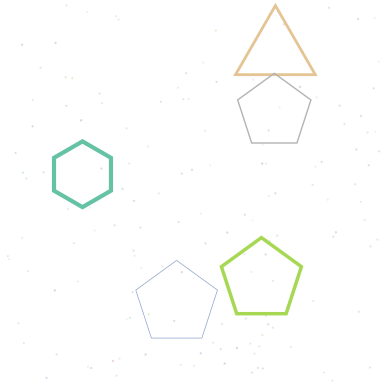[{"shape": "hexagon", "thickness": 3, "radius": 0.43, "center": [0.214, 0.547]}, {"shape": "pentagon", "thickness": 0.5, "radius": 0.56, "center": [0.459, 0.212]}, {"shape": "pentagon", "thickness": 2.5, "radius": 0.55, "center": [0.679, 0.274]}, {"shape": "triangle", "thickness": 2, "radius": 0.6, "center": [0.715, 0.866]}, {"shape": "pentagon", "thickness": 1, "radius": 0.5, "center": [0.712, 0.71]}]